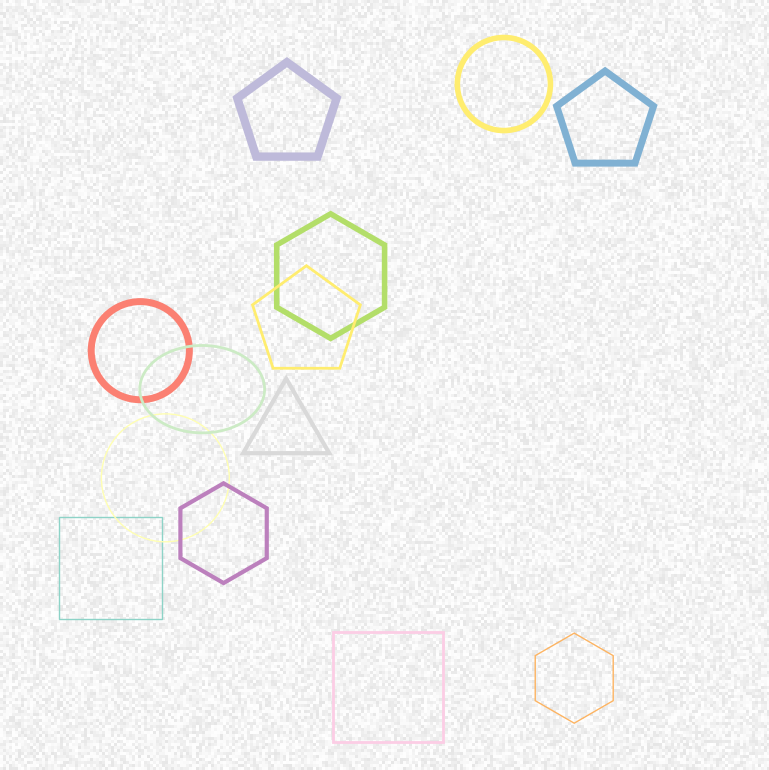[{"shape": "square", "thickness": 0.5, "radius": 0.33, "center": [0.143, 0.262]}, {"shape": "circle", "thickness": 0.5, "radius": 0.42, "center": [0.215, 0.379]}, {"shape": "pentagon", "thickness": 3, "radius": 0.34, "center": [0.373, 0.851]}, {"shape": "circle", "thickness": 2.5, "radius": 0.32, "center": [0.182, 0.545]}, {"shape": "pentagon", "thickness": 2.5, "radius": 0.33, "center": [0.786, 0.842]}, {"shape": "hexagon", "thickness": 0.5, "radius": 0.29, "center": [0.746, 0.119]}, {"shape": "hexagon", "thickness": 2, "radius": 0.4, "center": [0.429, 0.641]}, {"shape": "square", "thickness": 1, "radius": 0.36, "center": [0.504, 0.108]}, {"shape": "triangle", "thickness": 1.5, "radius": 0.32, "center": [0.372, 0.444]}, {"shape": "hexagon", "thickness": 1.5, "radius": 0.32, "center": [0.29, 0.308]}, {"shape": "oval", "thickness": 1, "radius": 0.41, "center": [0.263, 0.495]}, {"shape": "pentagon", "thickness": 1, "radius": 0.37, "center": [0.398, 0.581]}, {"shape": "circle", "thickness": 2, "radius": 0.3, "center": [0.654, 0.891]}]